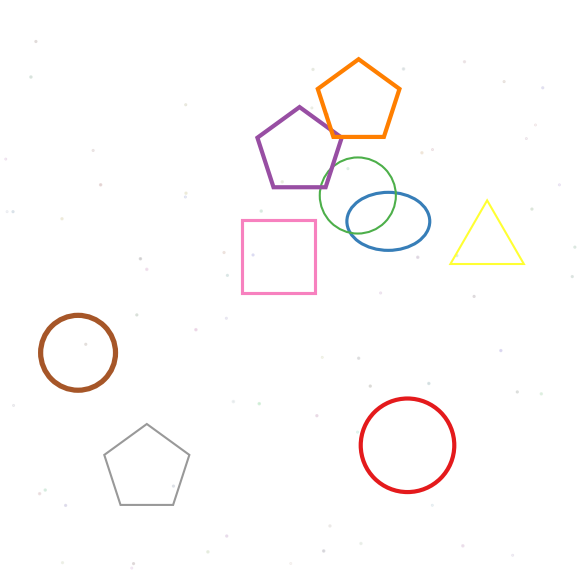[{"shape": "circle", "thickness": 2, "radius": 0.41, "center": [0.706, 0.228]}, {"shape": "oval", "thickness": 1.5, "radius": 0.36, "center": [0.672, 0.616]}, {"shape": "circle", "thickness": 1, "radius": 0.33, "center": [0.62, 0.661]}, {"shape": "pentagon", "thickness": 2, "radius": 0.38, "center": [0.519, 0.737]}, {"shape": "pentagon", "thickness": 2, "radius": 0.37, "center": [0.621, 0.822]}, {"shape": "triangle", "thickness": 1, "radius": 0.37, "center": [0.844, 0.579]}, {"shape": "circle", "thickness": 2.5, "radius": 0.32, "center": [0.135, 0.388]}, {"shape": "square", "thickness": 1.5, "radius": 0.32, "center": [0.482, 0.555]}, {"shape": "pentagon", "thickness": 1, "radius": 0.39, "center": [0.254, 0.187]}]